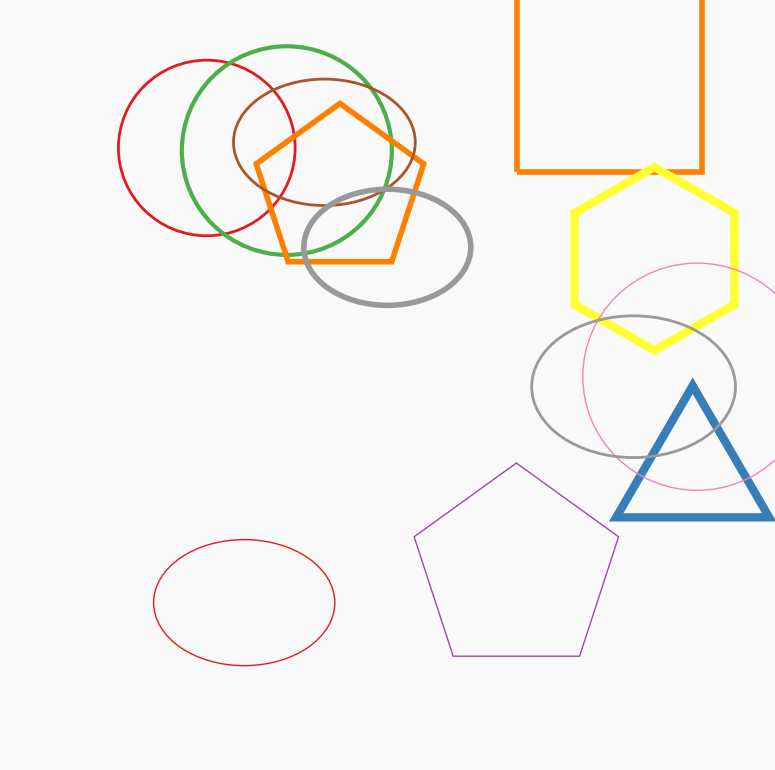[{"shape": "circle", "thickness": 1, "radius": 0.57, "center": [0.267, 0.808]}, {"shape": "oval", "thickness": 0.5, "radius": 0.58, "center": [0.315, 0.217]}, {"shape": "triangle", "thickness": 3, "radius": 0.57, "center": [0.894, 0.385]}, {"shape": "circle", "thickness": 1.5, "radius": 0.68, "center": [0.37, 0.804]}, {"shape": "pentagon", "thickness": 0.5, "radius": 0.69, "center": [0.666, 0.26]}, {"shape": "pentagon", "thickness": 2, "radius": 0.57, "center": [0.439, 0.752]}, {"shape": "square", "thickness": 2, "radius": 0.6, "center": [0.787, 0.896]}, {"shape": "hexagon", "thickness": 3, "radius": 0.6, "center": [0.844, 0.664]}, {"shape": "oval", "thickness": 1, "radius": 0.59, "center": [0.419, 0.815]}, {"shape": "circle", "thickness": 0.5, "radius": 0.74, "center": [0.9, 0.511]}, {"shape": "oval", "thickness": 2, "radius": 0.54, "center": [0.5, 0.679]}, {"shape": "oval", "thickness": 1, "radius": 0.66, "center": [0.818, 0.498]}]